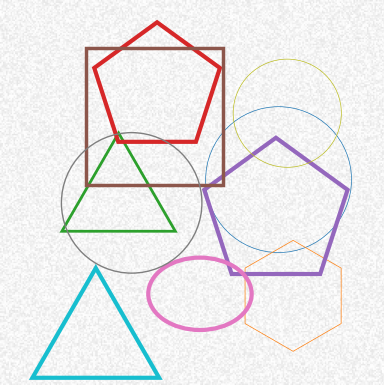[{"shape": "circle", "thickness": 0.5, "radius": 0.95, "center": [0.724, 0.533]}, {"shape": "hexagon", "thickness": 0.5, "radius": 0.72, "center": [0.761, 0.232]}, {"shape": "triangle", "thickness": 2, "radius": 0.85, "center": [0.308, 0.484]}, {"shape": "pentagon", "thickness": 3, "radius": 0.86, "center": [0.408, 0.77]}, {"shape": "pentagon", "thickness": 3, "radius": 0.98, "center": [0.717, 0.447]}, {"shape": "square", "thickness": 2.5, "radius": 0.89, "center": [0.402, 0.698]}, {"shape": "oval", "thickness": 3, "radius": 0.67, "center": [0.519, 0.237]}, {"shape": "circle", "thickness": 1, "radius": 0.91, "center": [0.342, 0.473]}, {"shape": "circle", "thickness": 0.5, "radius": 0.7, "center": [0.746, 0.706]}, {"shape": "triangle", "thickness": 3, "radius": 0.95, "center": [0.249, 0.114]}]